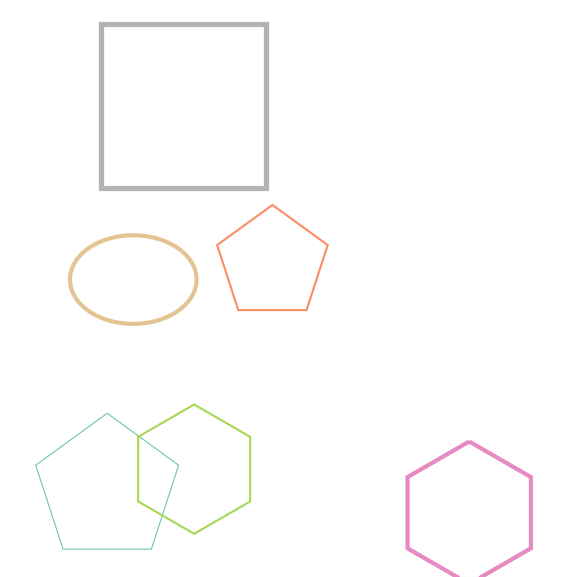[{"shape": "pentagon", "thickness": 0.5, "radius": 0.65, "center": [0.186, 0.153]}, {"shape": "pentagon", "thickness": 1, "radius": 0.5, "center": [0.472, 0.544]}, {"shape": "hexagon", "thickness": 2, "radius": 0.62, "center": [0.813, 0.111]}, {"shape": "hexagon", "thickness": 1, "radius": 0.56, "center": [0.336, 0.187]}, {"shape": "oval", "thickness": 2, "radius": 0.55, "center": [0.231, 0.515]}, {"shape": "square", "thickness": 2.5, "radius": 0.71, "center": [0.318, 0.816]}]